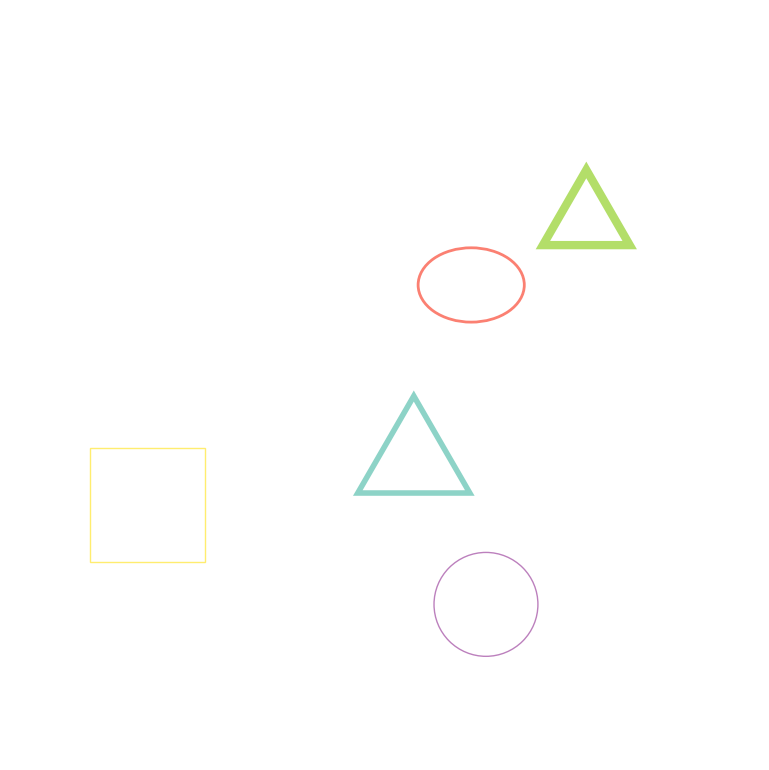[{"shape": "triangle", "thickness": 2, "radius": 0.42, "center": [0.537, 0.402]}, {"shape": "oval", "thickness": 1, "radius": 0.34, "center": [0.612, 0.63]}, {"shape": "triangle", "thickness": 3, "radius": 0.33, "center": [0.761, 0.714]}, {"shape": "circle", "thickness": 0.5, "radius": 0.34, "center": [0.631, 0.215]}, {"shape": "square", "thickness": 0.5, "radius": 0.37, "center": [0.191, 0.344]}]